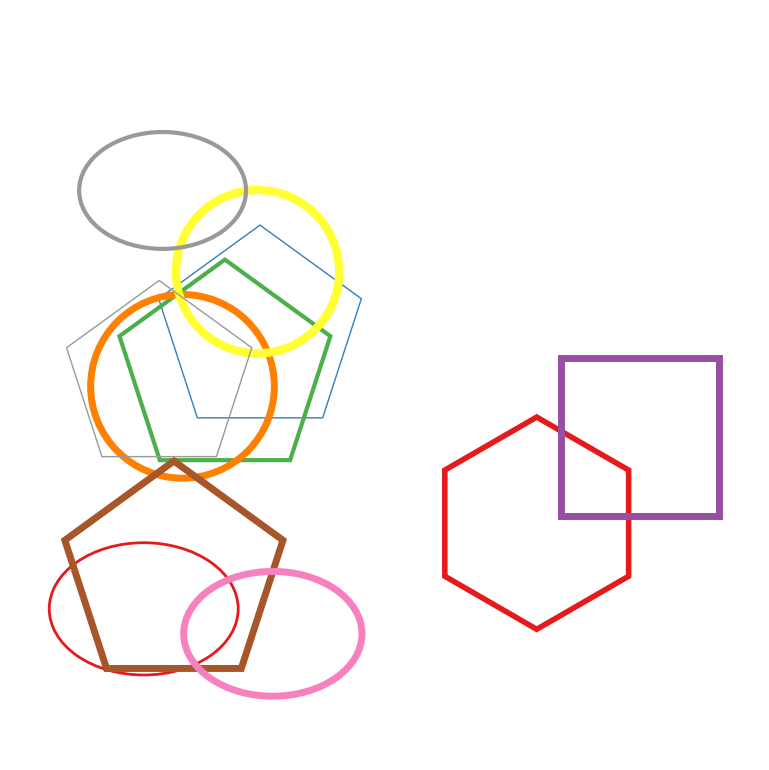[{"shape": "hexagon", "thickness": 2, "radius": 0.69, "center": [0.697, 0.321]}, {"shape": "oval", "thickness": 1, "radius": 0.61, "center": [0.187, 0.209]}, {"shape": "pentagon", "thickness": 0.5, "radius": 0.69, "center": [0.338, 0.569]}, {"shape": "pentagon", "thickness": 1.5, "radius": 0.72, "center": [0.292, 0.519]}, {"shape": "square", "thickness": 2.5, "radius": 0.51, "center": [0.831, 0.432]}, {"shape": "circle", "thickness": 2.5, "radius": 0.6, "center": [0.237, 0.498]}, {"shape": "circle", "thickness": 3, "radius": 0.53, "center": [0.334, 0.647]}, {"shape": "pentagon", "thickness": 2.5, "radius": 0.74, "center": [0.226, 0.252]}, {"shape": "oval", "thickness": 2.5, "radius": 0.58, "center": [0.354, 0.177]}, {"shape": "pentagon", "thickness": 0.5, "radius": 0.63, "center": [0.207, 0.509]}, {"shape": "oval", "thickness": 1.5, "radius": 0.54, "center": [0.211, 0.753]}]